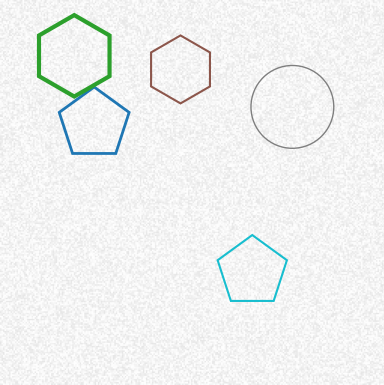[{"shape": "pentagon", "thickness": 2, "radius": 0.48, "center": [0.245, 0.679]}, {"shape": "hexagon", "thickness": 3, "radius": 0.53, "center": [0.193, 0.855]}, {"shape": "hexagon", "thickness": 1.5, "radius": 0.44, "center": [0.469, 0.82]}, {"shape": "circle", "thickness": 1, "radius": 0.54, "center": [0.759, 0.722]}, {"shape": "pentagon", "thickness": 1.5, "radius": 0.47, "center": [0.655, 0.295]}]